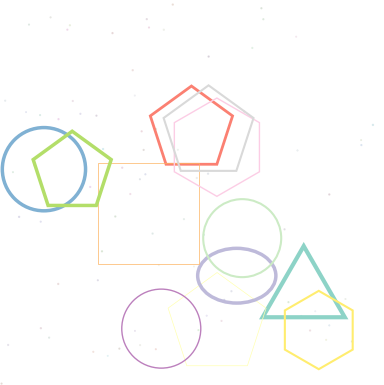[{"shape": "triangle", "thickness": 3, "radius": 0.62, "center": [0.789, 0.238]}, {"shape": "pentagon", "thickness": 0.5, "radius": 0.67, "center": [0.564, 0.158]}, {"shape": "oval", "thickness": 2.5, "radius": 0.51, "center": [0.615, 0.284]}, {"shape": "pentagon", "thickness": 2, "radius": 0.56, "center": [0.497, 0.664]}, {"shape": "circle", "thickness": 2.5, "radius": 0.54, "center": [0.114, 0.561]}, {"shape": "square", "thickness": 0.5, "radius": 0.66, "center": [0.386, 0.445]}, {"shape": "pentagon", "thickness": 2.5, "radius": 0.53, "center": [0.187, 0.553]}, {"shape": "hexagon", "thickness": 1, "radius": 0.64, "center": [0.563, 0.618]}, {"shape": "pentagon", "thickness": 1.5, "radius": 0.61, "center": [0.542, 0.656]}, {"shape": "circle", "thickness": 1, "radius": 0.51, "center": [0.419, 0.146]}, {"shape": "circle", "thickness": 1.5, "radius": 0.51, "center": [0.629, 0.381]}, {"shape": "hexagon", "thickness": 1.5, "radius": 0.51, "center": [0.828, 0.143]}]